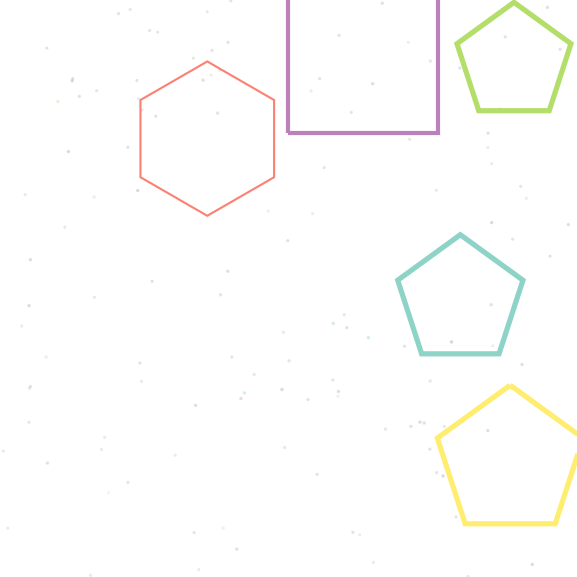[{"shape": "pentagon", "thickness": 2.5, "radius": 0.57, "center": [0.797, 0.479]}, {"shape": "hexagon", "thickness": 1, "radius": 0.67, "center": [0.359, 0.759]}, {"shape": "pentagon", "thickness": 2.5, "radius": 0.52, "center": [0.89, 0.891]}, {"shape": "square", "thickness": 2, "radius": 0.65, "center": [0.629, 0.898]}, {"shape": "pentagon", "thickness": 2.5, "radius": 0.66, "center": [0.883, 0.199]}]